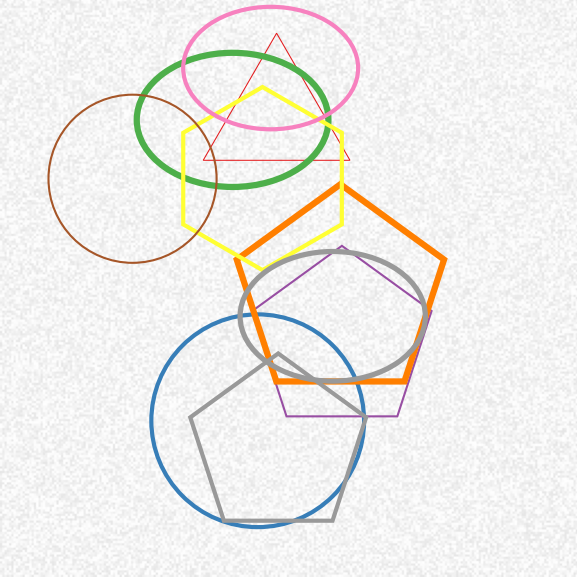[{"shape": "triangle", "thickness": 0.5, "radius": 0.73, "center": [0.479, 0.795]}, {"shape": "circle", "thickness": 2, "radius": 0.92, "center": [0.446, 0.271]}, {"shape": "oval", "thickness": 3, "radius": 0.83, "center": [0.403, 0.792]}, {"shape": "pentagon", "thickness": 1, "radius": 0.82, "center": [0.592, 0.41]}, {"shape": "pentagon", "thickness": 3, "radius": 0.94, "center": [0.589, 0.491]}, {"shape": "hexagon", "thickness": 2, "radius": 0.79, "center": [0.455, 0.69]}, {"shape": "circle", "thickness": 1, "radius": 0.73, "center": [0.23, 0.69]}, {"shape": "oval", "thickness": 2, "radius": 0.76, "center": [0.469, 0.881]}, {"shape": "oval", "thickness": 2.5, "radius": 0.8, "center": [0.576, 0.451]}, {"shape": "pentagon", "thickness": 2, "radius": 0.8, "center": [0.482, 0.227]}]